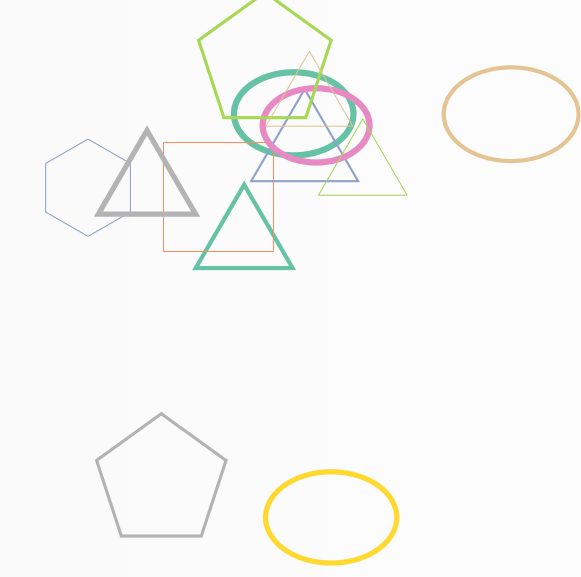[{"shape": "triangle", "thickness": 2, "radius": 0.48, "center": [0.42, 0.583]}, {"shape": "oval", "thickness": 3, "radius": 0.51, "center": [0.505, 0.802]}, {"shape": "square", "thickness": 0.5, "radius": 0.47, "center": [0.375, 0.659]}, {"shape": "triangle", "thickness": 1, "radius": 0.53, "center": [0.524, 0.739]}, {"shape": "hexagon", "thickness": 0.5, "radius": 0.42, "center": [0.151, 0.674]}, {"shape": "oval", "thickness": 3, "radius": 0.46, "center": [0.544, 0.782]}, {"shape": "pentagon", "thickness": 1.5, "radius": 0.6, "center": [0.456, 0.892]}, {"shape": "triangle", "thickness": 0.5, "radius": 0.44, "center": [0.624, 0.705]}, {"shape": "oval", "thickness": 2.5, "radius": 0.56, "center": [0.57, 0.103]}, {"shape": "oval", "thickness": 2, "radius": 0.58, "center": [0.879, 0.801]}, {"shape": "triangle", "thickness": 0.5, "radius": 0.43, "center": [0.532, 0.824]}, {"shape": "triangle", "thickness": 2.5, "radius": 0.48, "center": [0.253, 0.677]}, {"shape": "pentagon", "thickness": 1.5, "radius": 0.59, "center": [0.278, 0.166]}]